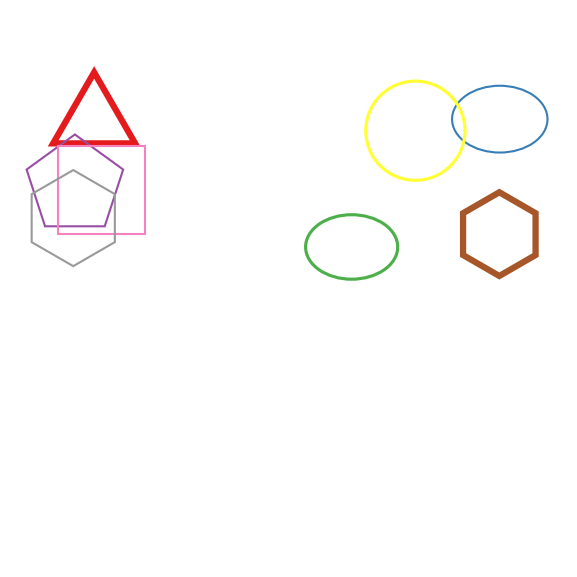[{"shape": "triangle", "thickness": 3, "radius": 0.41, "center": [0.163, 0.792]}, {"shape": "oval", "thickness": 1, "radius": 0.41, "center": [0.865, 0.793]}, {"shape": "oval", "thickness": 1.5, "radius": 0.4, "center": [0.609, 0.571]}, {"shape": "pentagon", "thickness": 1, "radius": 0.44, "center": [0.13, 0.678]}, {"shape": "circle", "thickness": 1.5, "radius": 0.43, "center": [0.719, 0.773]}, {"shape": "hexagon", "thickness": 3, "radius": 0.36, "center": [0.865, 0.594]}, {"shape": "square", "thickness": 1, "radius": 0.38, "center": [0.176, 0.67]}, {"shape": "hexagon", "thickness": 1, "radius": 0.42, "center": [0.127, 0.621]}]